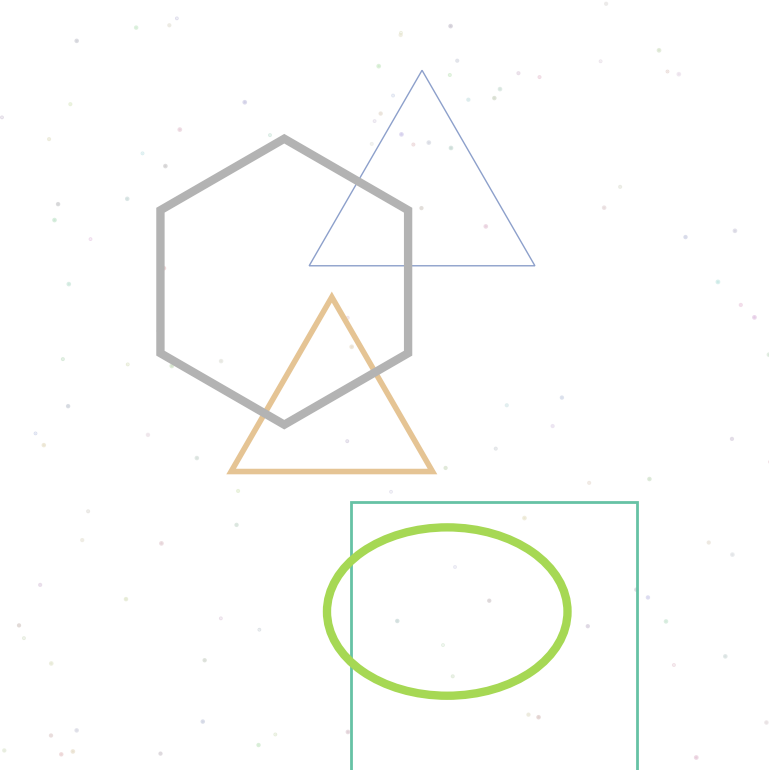[{"shape": "square", "thickness": 1, "radius": 0.93, "center": [0.642, 0.162]}, {"shape": "triangle", "thickness": 0.5, "radius": 0.85, "center": [0.548, 0.739]}, {"shape": "oval", "thickness": 3, "radius": 0.78, "center": [0.581, 0.206]}, {"shape": "triangle", "thickness": 2, "radius": 0.75, "center": [0.431, 0.463]}, {"shape": "hexagon", "thickness": 3, "radius": 0.93, "center": [0.369, 0.634]}]